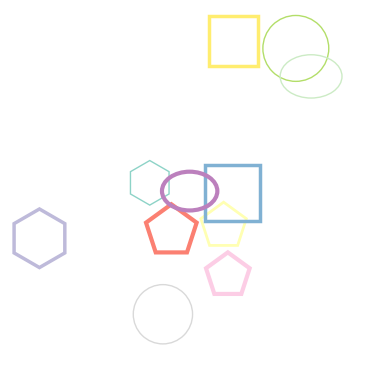[{"shape": "hexagon", "thickness": 1, "radius": 0.29, "center": [0.389, 0.525]}, {"shape": "pentagon", "thickness": 2, "radius": 0.31, "center": [0.581, 0.413]}, {"shape": "hexagon", "thickness": 2.5, "radius": 0.38, "center": [0.102, 0.381]}, {"shape": "pentagon", "thickness": 3, "radius": 0.35, "center": [0.445, 0.4]}, {"shape": "square", "thickness": 2.5, "radius": 0.36, "center": [0.604, 0.499]}, {"shape": "circle", "thickness": 1, "radius": 0.43, "center": [0.768, 0.874]}, {"shape": "pentagon", "thickness": 3, "radius": 0.3, "center": [0.592, 0.285]}, {"shape": "circle", "thickness": 1, "radius": 0.38, "center": [0.423, 0.184]}, {"shape": "oval", "thickness": 3, "radius": 0.36, "center": [0.493, 0.504]}, {"shape": "oval", "thickness": 1, "radius": 0.4, "center": [0.808, 0.802]}, {"shape": "square", "thickness": 2.5, "radius": 0.32, "center": [0.606, 0.894]}]